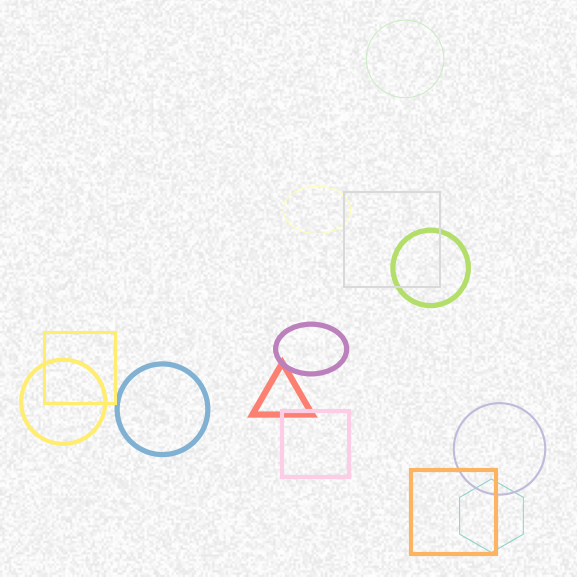[{"shape": "hexagon", "thickness": 0.5, "radius": 0.32, "center": [0.851, 0.106]}, {"shape": "oval", "thickness": 0.5, "radius": 0.29, "center": [0.549, 0.636]}, {"shape": "circle", "thickness": 1, "radius": 0.4, "center": [0.865, 0.222]}, {"shape": "triangle", "thickness": 3, "radius": 0.3, "center": [0.489, 0.311]}, {"shape": "circle", "thickness": 2.5, "radius": 0.39, "center": [0.281, 0.29]}, {"shape": "square", "thickness": 2, "radius": 0.37, "center": [0.785, 0.112]}, {"shape": "circle", "thickness": 2.5, "radius": 0.33, "center": [0.746, 0.535]}, {"shape": "square", "thickness": 2, "radius": 0.29, "center": [0.546, 0.23]}, {"shape": "square", "thickness": 1, "radius": 0.42, "center": [0.679, 0.584]}, {"shape": "oval", "thickness": 2.5, "radius": 0.31, "center": [0.539, 0.395]}, {"shape": "circle", "thickness": 0.5, "radius": 0.34, "center": [0.701, 0.897]}, {"shape": "square", "thickness": 1.5, "radius": 0.31, "center": [0.138, 0.363]}, {"shape": "circle", "thickness": 2, "radius": 0.36, "center": [0.11, 0.303]}]